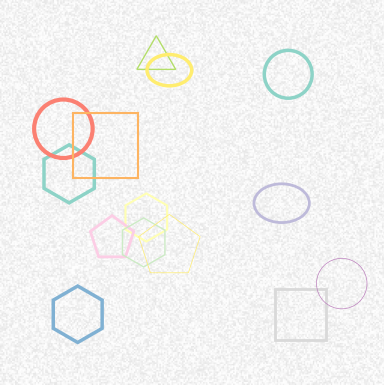[{"shape": "circle", "thickness": 2.5, "radius": 0.31, "center": [0.749, 0.807]}, {"shape": "hexagon", "thickness": 2.5, "radius": 0.38, "center": [0.18, 0.548]}, {"shape": "hexagon", "thickness": 1.5, "radius": 0.31, "center": [0.38, 0.435]}, {"shape": "oval", "thickness": 2, "radius": 0.36, "center": [0.732, 0.472]}, {"shape": "circle", "thickness": 3, "radius": 0.38, "center": [0.165, 0.666]}, {"shape": "hexagon", "thickness": 2.5, "radius": 0.37, "center": [0.202, 0.184]}, {"shape": "square", "thickness": 1.5, "radius": 0.42, "center": [0.274, 0.622]}, {"shape": "triangle", "thickness": 1, "radius": 0.29, "center": [0.406, 0.849]}, {"shape": "pentagon", "thickness": 2, "radius": 0.3, "center": [0.291, 0.381]}, {"shape": "square", "thickness": 2, "radius": 0.33, "center": [0.781, 0.184]}, {"shape": "circle", "thickness": 0.5, "radius": 0.33, "center": [0.888, 0.263]}, {"shape": "hexagon", "thickness": 1, "radius": 0.32, "center": [0.373, 0.37]}, {"shape": "pentagon", "thickness": 0.5, "radius": 0.42, "center": [0.44, 0.359]}, {"shape": "oval", "thickness": 2.5, "radius": 0.29, "center": [0.44, 0.818]}]